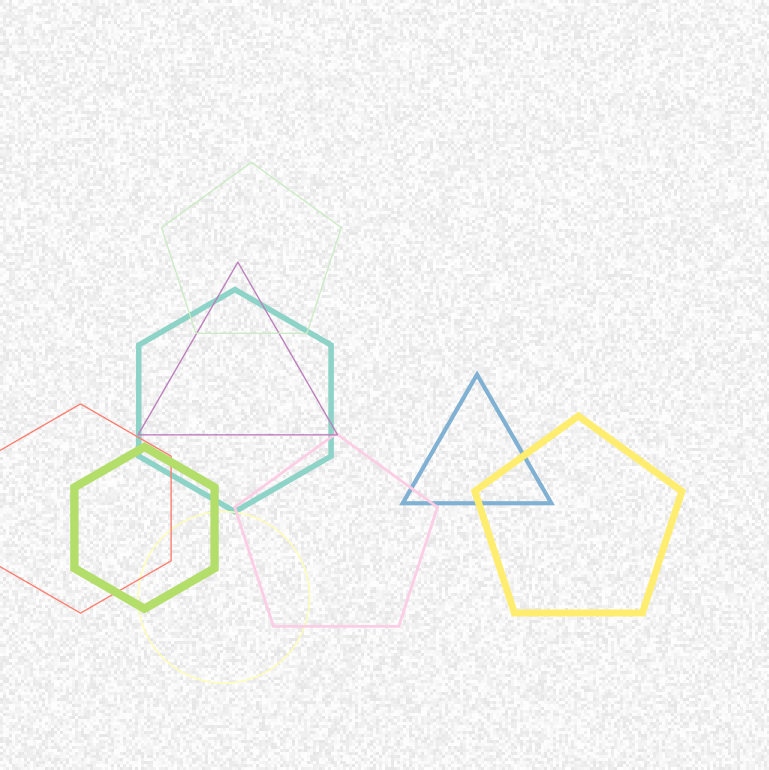[{"shape": "hexagon", "thickness": 2, "radius": 0.72, "center": [0.305, 0.48]}, {"shape": "circle", "thickness": 0.5, "radius": 0.56, "center": [0.291, 0.224]}, {"shape": "hexagon", "thickness": 0.5, "radius": 0.68, "center": [0.105, 0.34]}, {"shape": "triangle", "thickness": 1.5, "radius": 0.56, "center": [0.62, 0.402]}, {"shape": "hexagon", "thickness": 3, "radius": 0.53, "center": [0.188, 0.315]}, {"shape": "pentagon", "thickness": 1, "radius": 0.69, "center": [0.436, 0.299]}, {"shape": "triangle", "thickness": 0.5, "radius": 0.75, "center": [0.309, 0.51]}, {"shape": "pentagon", "thickness": 0.5, "radius": 0.61, "center": [0.326, 0.666]}, {"shape": "pentagon", "thickness": 2.5, "radius": 0.71, "center": [0.751, 0.318]}]